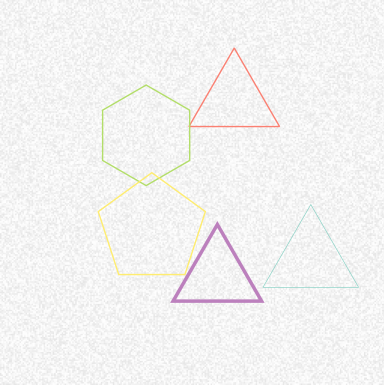[{"shape": "triangle", "thickness": 0.5, "radius": 0.72, "center": [0.807, 0.325]}, {"shape": "triangle", "thickness": 1, "radius": 0.68, "center": [0.608, 0.739]}, {"shape": "hexagon", "thickness": 1, "radius": 0.65, "center": [0.38, 0.649]}, {"shape": "triangle", "thickness": 2.5, "radius": 0.66, "center": [0.565, 0.284]}, {"shape": "pentagon", "thickness": 1, "radius": 0.73, "center": [0.394, 0.405]}]